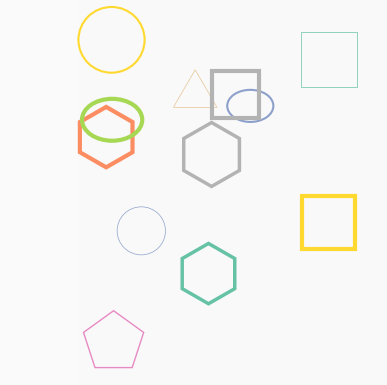[{"shape": "square", "thickness": 0.5, "radius": 0.36, "center": [0.848, 0.846]}, {"shape": "hexagon", "thickness": 2.5, "radius": 0.39, "center": [0.538, 0.289]}, {"shape": "hexagon", "thickness": 3, "radius": 0.39, "center": [0.274, 0.644]}, {"shape": "oval", "thickness": 1.5, "radius": 0.3, "center": [0.646, 0.725]}, {"shape": "circle", "thickness": 0.5, "radius": 0.31, "center": [0.365, 0.4]}, {"shape": "pentagon", "thickness": 1, "radius": 0.41, "center": [0.293, 0.111]}, {"shape": "oval", "thickness": 3, "radius": 0.39, "center": [0.289, 0.689]}, {"shape": "circle", "thickness": 1.5, "radius": 0.43, "center": [0.288, 0.897]}, {"shape": "square", "thickness": 3, "radius": 0.34, "center": [0.848, 0.422]}, {"shape": "triangle", "thickness": 0.5, "radius": 0.33, "center": [0.504, 0.754]}, {"shape": "hexagon", "thickness": 2.5, "radius": 0.41, "center": [0.546, 0.599]}, {"shape": "square", "thickness": 3, "radius": 0.31, "center": [0.608, 0.755]}]